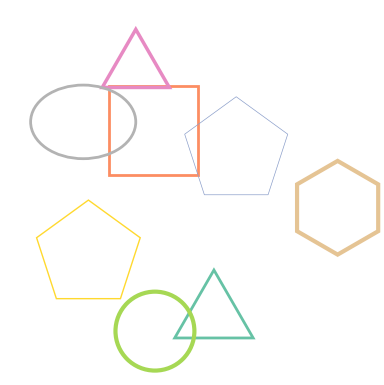[{"shape": "triangle", "thickness": 2, "radius": 0.59, "center": [0.556, 0.181]}, {"shape": "square", "thickness": 2, "radius": 0.58, "center": [0.398, 0.66]}, {"shape": "pentagon", "thickness": 0.5, "radius": 0.7, "center": [0.614, 0.608]}, {"shape": "triangle", "thickness": 2.5, "radius": 0.5, "center": [0.353, 0.823]}, {"shape": "circle", "thickness": 3, "radius": 0.51, "center": [0.402, 0.14]}, {"shape": "pentagon", "thickness": 1, "radius": 0.71, "center": [0.23, 0.339]}, {"shape": "hexagon", "thickness": 3, "radius": 0.61, "center": [0.877, 0.46]}, {"shape": "oval", "thickness": 2, "radius": 0.68, "center": [0.216, 0.683]}]